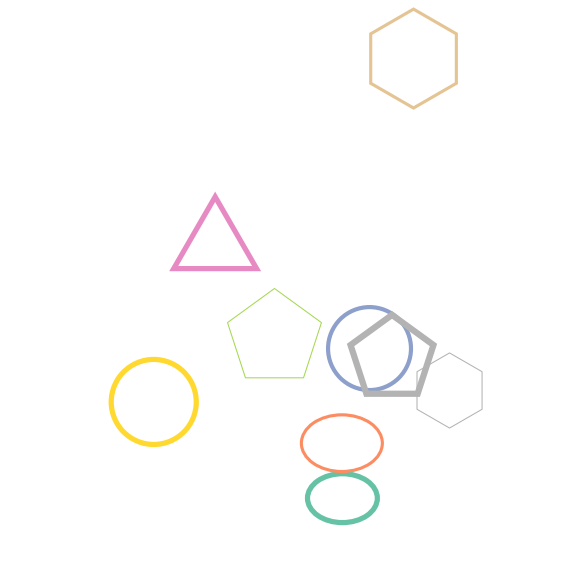[{"shape": "oval", "thickness": 2.5, "radius": 0.3, "center": [0.593, 0.137]}, {"shape": "oval", "thickness": 1.5, "radius": 0.35, "center": [0.592, 0.232]}, {"shape": "circle", "thickness": 2, "radius": 0.36, "center": [0.64, 0.396]}, {"shape": "triangle", "thickness": 2.5, "radius": 0.41, "center": [0.373, 0.575]}, {"shape": "pentagon", "thickness": 0.5, "radius": 0.43, "center": [0.475, 0.414]}, {"shape": "circle", "thickness": 2.5, "radius": 0.37, "center": [0.266, 0.303]}, {"shape": "hexagon", "thickness": 1.5, "radius": 0.43, "center": [0.716, 0.898]}, {"shape": "pentagon", "thickness": 3, "radius": 0.38, "center": [0.679, 0.378]}, {"shape": "hexagon", "thickness": 0.5, "radius": 0.33, "center": [0.778, 0.323]}]